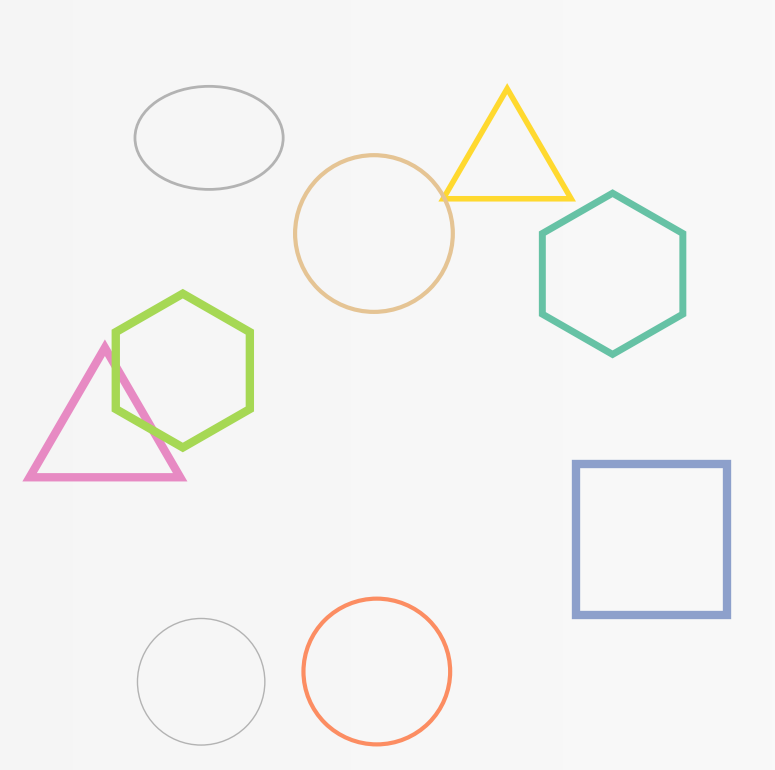[{"shape": "hexagon", "thickness": 2.5, "radius": 0.52, "center": [0.79, 0.644]}, {"shape": "circle", "thickness": 1.5, "radius": 0.47, "center": [0.486, 0.128]}, {"shape": "square", "thickness": 3, "radius": 0.49, "center": [0.841, 0.299]}, {"shape": "triangle", "thickness": 3, "radius": 0.56, "center": [0.135, 0.436]}, {"shape": "hexagon", "thickness": 3, "radius": 0.5, "center": [0.236, 0.519]}, {"shape": "triangle", "thickness": 2, "radius": 0.48, "center": [0.654, 0.79]}, {"shape": "circle", "thickness": 1.5, "radius": 0.51, "center": [0.483, 0.697]}, {"shape": "oval", "thickness": 1, "radius": 0.48, "center": [0.27, 0.821]}, {"shape": "circle", "thickness": 0.5, "radius": 0.41, "center": [0.26, 0.115]}]